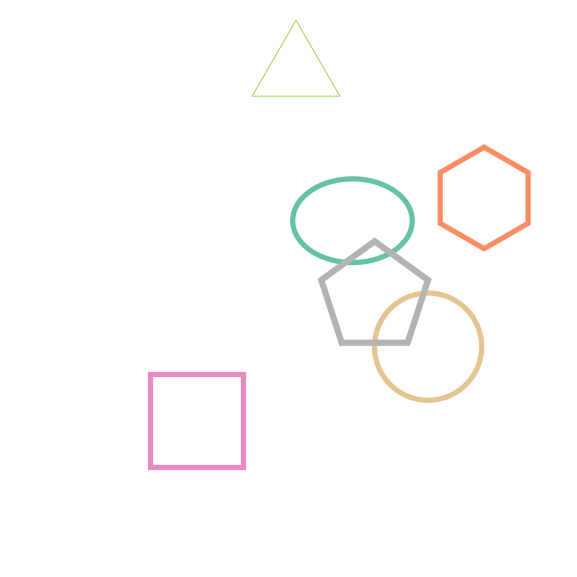[{"shape": "oval", "thickness": 2.5, "radius": 0.52, "center": [0.61, 0.617]}, {"shape": "hexagon", "thickness": 2.5, "radius": 0.44, "center": [0.838, 0.656]}, {"shape": "square", "thickness": 2.5, "radius": 0.4, "center": [0.34, 0.271]}, {"shape": "triangle", "thickness": 0.5, "radius": 0.44, "center": [0.513, 0.876]}, {"shape": "circle", "thickness": 2.5, "radius": 0.46, "center": [0.741, 0.399]}, {"shape": "pentagon", "thickness": 3, "radius": 0.49, "center": [0.649, 0.484]}]